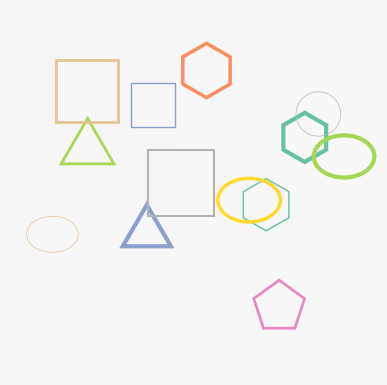[{"shape": "hexagon", "thickness": 3, "radius": 0.32, "center": [0.786, 0.643]}, {"shape": "hexagon", "thickness": 1, "radius": 0.34, "center": [0.687, 0.468]}, {"shape": "hexagon", "thickness": 2.5, "radius": 0.35, "center": [0.533, 0.817]}, {"shape": "triangle", "thickness": 3, "radius": 0.36, "center": [0.379, 0.396]}, {"shape": "square", "thickness": 1, "radius": 0.29, "center": [0.395, 0.728]}, {"shape": "pentagon", "thickness": 2, "radius": 0.34, "center": [0.72, 0.203]}, {"shape": "oval", "thickness": 3, "radius": 0.39, "center": [0.888, 0.594]}, {"shape": "triangle", "thickness": 2, "radius": 0.39, "center": [0.226, 0.614]}, {"shape": "oval", "thickness": 2.5, "radius": 0.4, "center": [0.643, 0.48]}, {"shape": "square", "thickness": 2, "radius": 0.4, "center": [0.225, 0.764]}, {"shape": "oval", "thickness": 0.5, "radius": 0.33, "center": [0.135, 0.391]}, {"shape": "circle", "thickness": 0.5, "radius": 0.29, "center": [0.822, 0.704]}, {"shape": "square", "thickness": 1.5, "radius": 0.42, "center": [0.466, 0.525]}]